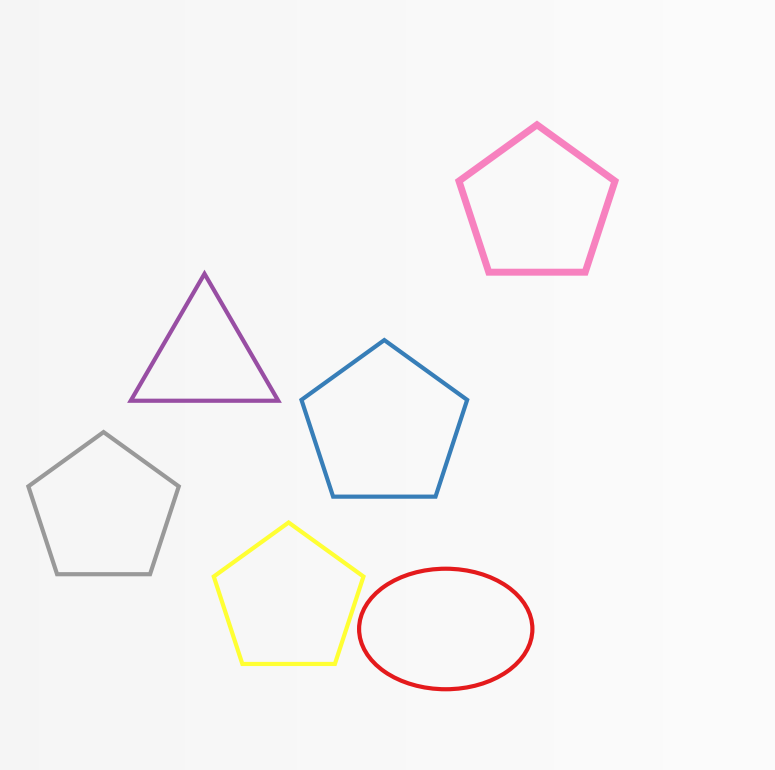[{"shape": "oval", "thickness": 1.5, "radius": 0.56, "center": [0.575, 0.183]}, {"shape": "pentagon", "thickness": 1.5, "radius": 0.56, "center": [0.496, 0.446]}, {"shape": "triangle", "thickness": 1.5, "radius": 0.55, "center": [0.264, 0.535]}, {"shape": "pentagon", "thickness": 1.5, "radius": 0.51, "center": [0.372, 0.22]}, {"shape": "pentagon", "thickness": 2.5, "radius": 0.53, "center": [0.693, 0.732]}, {"shape": "pentagon", "thickness": 1.5, "radius": 0.51, "center": [0.134, 0.337]}]